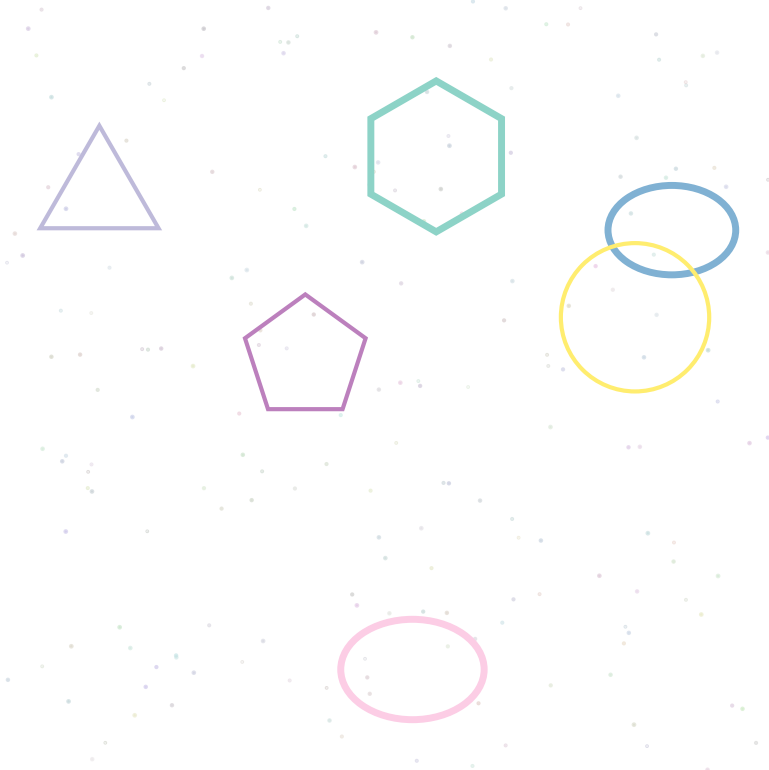[{"shape": "hexagon", "thickness": 2.5, "radius": 0.49, "center": [0.566, 0.797]}, {"shape": "triangle", "thickness": 1.5, "radius": 0.44, "center": [0.129, 0.748]}, {"shape": "oval", "thickness": 2.5, "radius": 0.41, "center": [0.873, 0.701]}, {"shape": "oval", "thickness": 2.5, "radius": 0.47, "center": [0.536, 0.131]}, {"shape": "pentagon", "thickness": 1.5, "radius": 0.41, "center": [0.396, 0.535]}, {"shape": "circle", "thickness": 1.5, "radius": 0.48, "center": [0.825, 0.588]}]